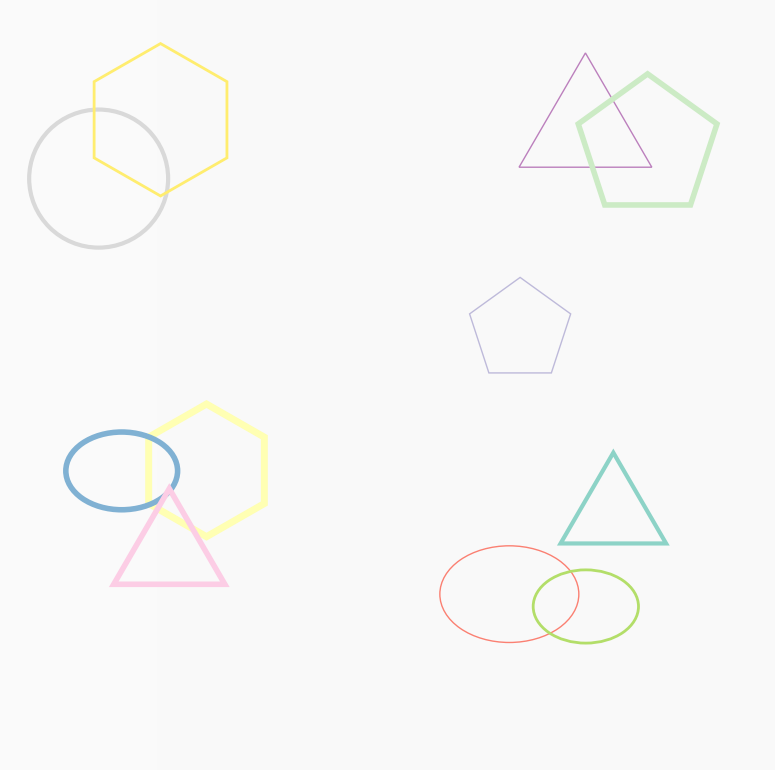[{"shape": "triangle", "thickness": 1.5, "radius": 0.39, "center": [0.791, 0.334]}, {"shape": "hexagon", "thickness": 2.5, "radius": 0.43, "center": [0.266, 0.389]}, {"shape": "pentagon", "thickness": 0.5, "radius": 0.34, "center": [0.671, 0.571]}, {"shape": "oval", "thickness": 0.5, "radius": 0.45, "center": [0.657, 0.228]}, {"shape": "oval", "thickness": 2, "radius": 0.36, "center": [0.157, 0.388]}, {"shape": "oval", "thickness": 1, "radius": 0.34, "center": [0.756, 0.212]}, {"shape": "triangle", "thickness": 2, "radius": 0.41, "center": [0.218, 0.283]}, {"shape": "circle", "thickness": 1.5, "radius": 0.45, "center": [0.127, 0.768]}, {"shape": "triangle", "thickness": 0.5, "radius": 0.49, "center": [0.755, 0.832]}, {"shape": "pentagon", "thickness": 2, "radius": 0.47, "center": [0.836, 0.81]}, {"shape": "hexagon", "thickness": 1, "radius": 0.49, "center": [0.207, 0.844]}]